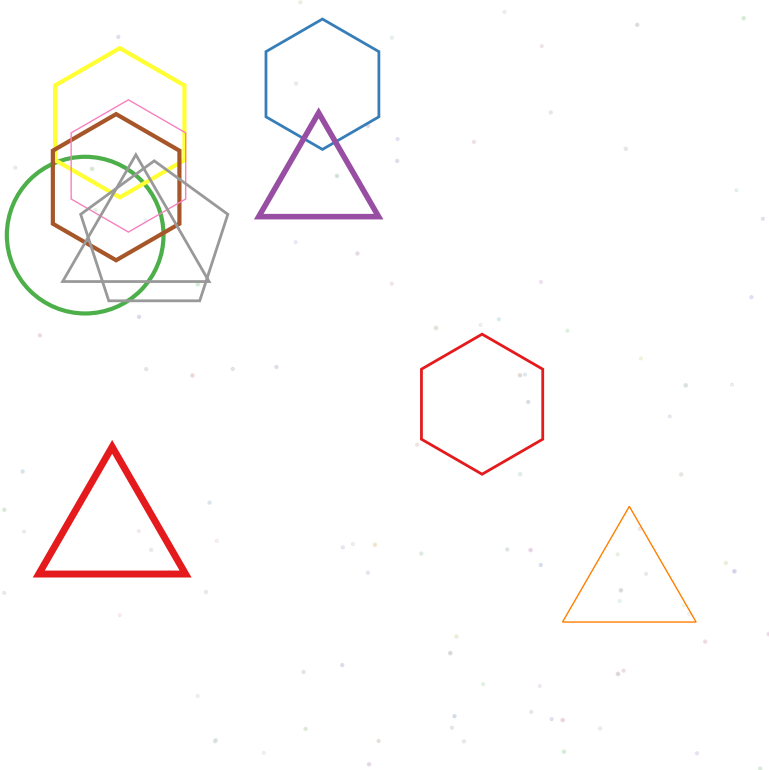[{"shape": "triangle", "thickness": 2.5, "radius": 0.55, "center": [0.146, 0.31]}, {"shape": "hexagon", "thickness": 1, "radius": 0.45, "center": [0.626, 0.475]}, {"shape": "hexagon", "thickness": 1, "radius": 0.42, "center": [0.419, 0.891]}, {"shape": "circle", "thickness": 1.5, "radius": 0.51, "center": [0.111, 0.695]}, {"shape": "triangle", "thickness": 2, "radius": 0.45, "center": [0.414, 0.764]}, {"shape": "triangle", "thickness": 0.5, "radius": 0.5, "center": [0.817, 0.242]}, {"shape": "hexagon", "thickness": 1.5, "radius": 0.48, "center": [0.156, 0.841]}, {"shape": "hexagon", "thickness": 1.5, "radius": 0.47, "center": [0.151, 0.757]}, {"shape": "hexagon", "thickness": 0.5, "radius": 0.43, "center": [0.167, 0.784]}, {"shape": "pentagon", "thickness": 1, "radius": 0.5, "center": [0.2, 0.691]}, {"shape": "triangle", "thickness": 1, "radius": 0.55, "center": [0.176, 0.689]}]